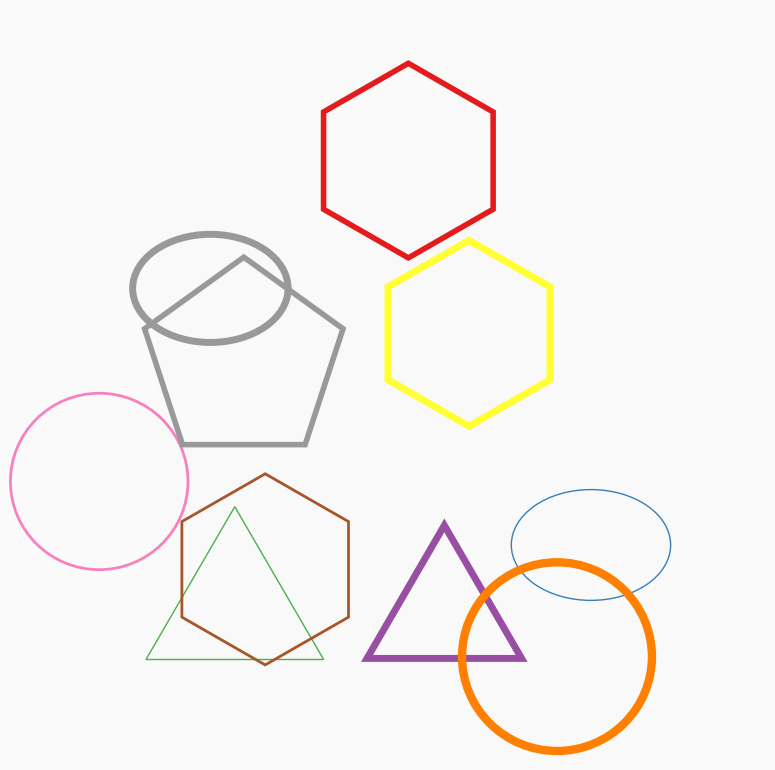[{"shape": "hexagon", "thickness": 2, "radius": 0.63, "center": [0.527, 0.791]}, {"shape": "oval", "thickness": 0.5, "radius": 0.51, "center": [0.763, 0.292]}, {"shape": "triangle", "thickness": 0.5, "radius": 0.66, "center": [0.303, 0.21]}, {"shape": "triangle", "thickness": 2.5, "radius": 0.58, "center": [0.573, 0.203]}, {"shape": "circle", "thickness": 3, "radius": 0.61, "center": [0.719, 0.147]}, {"shape": "hexagon", "thickness": 2.5, "radius": 0.6, "center": [0.605, 0.567]}, {"shape": "hexagon", "thickness": 1, "radius": 0.62, "center": [0.342, 0.261]}, {"shape": "circle", "thickness": 1, "radius": 0.57, "center": [0.128, 0.375]}, {"shape": "oval", "thickness": 2.5, "radius": 0.5, "center": [0.271, 0.625]}, {"shape": "pentagon", "thickness": 2, "radius": 0.67, "center": [0.315, 0.531]}]